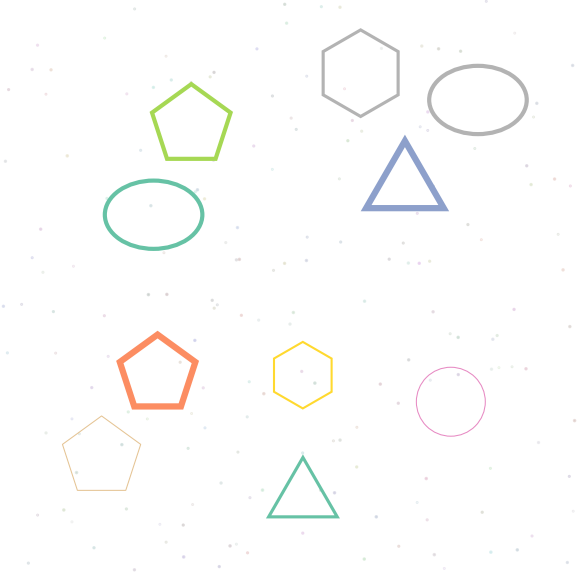[{"shape": "triangle", "thickness": 1.5, "radius": 0.34, "center": [0.525, 0.138]}, {"shape": "oval", "thickness": 2, "radius": 0.42, "center": [0.266, 0.627]}, {"shape": "pentagon", "thickness": 3, "radius": 0.34, "center": [0.273, 0.351]}, {"shape": "triangle", "thickness": 3, "radius": 0.39, "center": [0.701, 0.678]}, {"shape": "circle", "thickness": 0.5, "radius": 0.3, "center": [0.781, 0.304]}, {"shape": "pentagon", "thickness": 2, "radius": 0.36, "center": [0.331, 0.782]}, {"shape": "hexagon", "thickness": 1, "radius": 0.29, "center": [0.524, 0.35]}, {"shape": "pentagon", "thickness": 0.5, "radius": 0.36, "center": [0.176, 0.208]}, {"shape": "oval", "thickness": 2, "radius": 0.42, "center": [0.828, 0.826]}, {"shape": "hexagon", "thickness": 1.5, "radius": 0.37, "center": [0.624, 0.872]}]